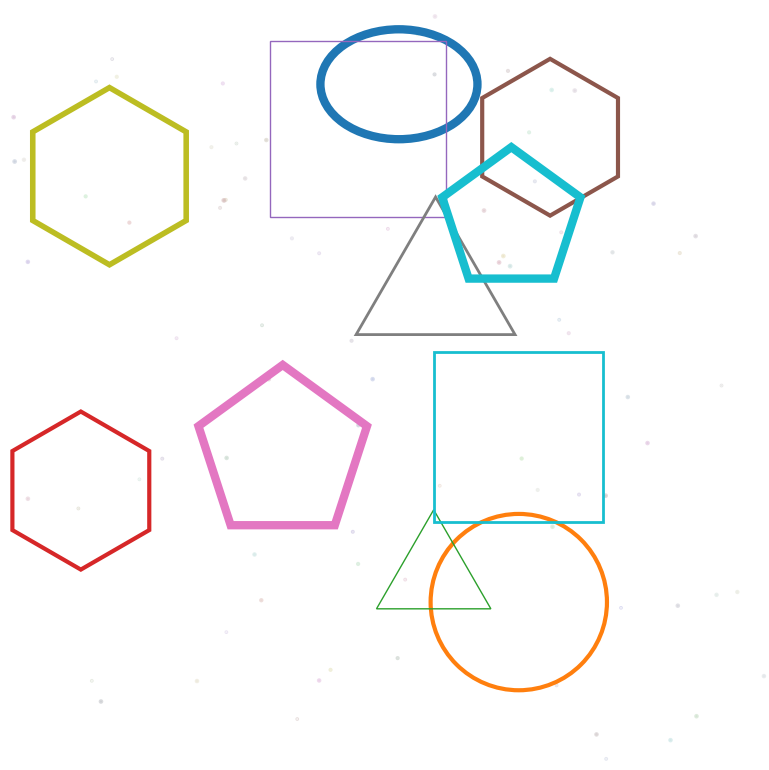[{"shape": "oval", "thickness": 3, "radius": 0.51, "center": [0.518, 0.891]}, {"shape": "circle", "thickness": 1.5, "radius": 0.57, "center": [0.674, 0.218]}, {"shape": "triangle", "thickness": 0.5, "radius": 0.43, "center": [0.563, 0.252]}, {"shape": "hexagon", "thickness": 1.5, "radius": 0.51, "center": [0.105, 0.363]}, {"shape": "square", "thickness": 0.5, "radius": 0.57, "center": [0.465, 0.832]}, {"shape": "hexagon", "thickness": 1.5, "radius": 0.51, "center": [0.714, 0.822]}, {"shape": "pentagon", "thickness": 3, "radius": 0.58, "center": [0.367, 0.411]}, {"shape": "triangle", "thickness": 1, "radius": 0.6, "center": [0.566, 0.625]}, {"shape": "hexagon", "thickness": 2, "radius": 0.58, "center": [0.142, 0.771]}, {"shape": "square", "thickness": 1, "radius": 0.55, "center": [0.673, 0.432]}, {"shape": "pentagon", "thickness": 3, "radius": 0.47, "center": [0.664, 0.715]}]